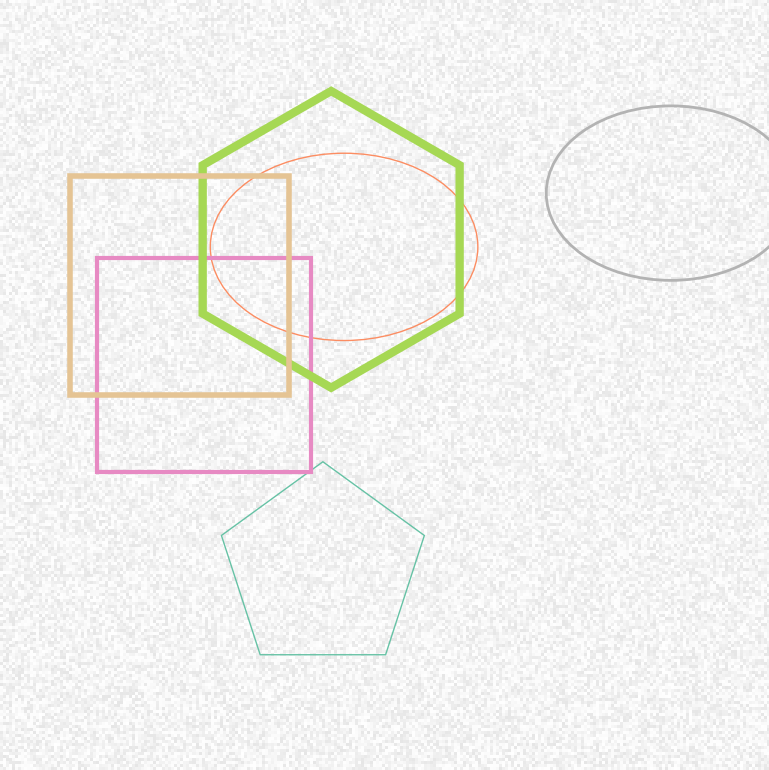[{"shape": "pentagon", "thickness": 0.5, "radius": 0.69, "center": [0.419, 0.262]}, {"shape": "oval", "thickness": 0.5, "radius": 0.87, "center": [0.447, 0.679]}, {"shape": "square", "thickness": 1.5, "radius": 0.69, "center": [0.265, 0.526]}, {"shape": "hexagon", "thickness": 3, "radius": 0.96, "center": [0.43, 0.689]}, {"shape": "square", "thickness": 2, "radius": 0.71, "center": [0.233, 0.63]}, {"shape": "oval", "thickness": 1, "radius": 0.81, "center": [0.871, 0.749]}]